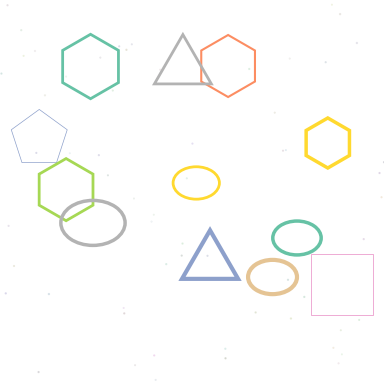[{"shape": "hexagon", "thickness": 2, "radius": 0.42, "center": [0.235, 0.827]}, {"shape": "oval", "thickness": 2.5, "radius": 0.31, "center": [0.771, 0.382]}, {"shape": "hexagon", "thickness": 1.5, "radius": 0.4, "center": [0.592, 0.829]}, {"shape": "triangle", "thickness": 3, "radius": 0.42, "center": [0.546, 0.318]}, {"shape": "pentagon", "thickness": 0.5, "radius": 0.38, "center": [0.102, 0.639]}, {"shape": "square", "thickness": 0.5, "radius": 0.4, "center": [0.888, 0.262]}, {"shape": "hexagon", "thickness": 2, "radius": 0.4, "center": [0.172, 0.507]}, {"shape": "oval", "thickness": 2, "radius": 0.3, "center": [0.51, 0.525]}, {"shape": "hexagon", "thickness": 2.5, "radius": 0.32, "center": [0.851, 0.629]}, {"shape": "oval", "thickness": 3, "radius": 0.32, "center": [0.708, 0.28]}, {"shape": "triangle", "thickness": 2, "radius": 0.43, "center": [0.475, 0.825]}, {"shape": "oval", "thickness": 2.5, "radius": 0.42, "center": [0.241, 0.421]}]